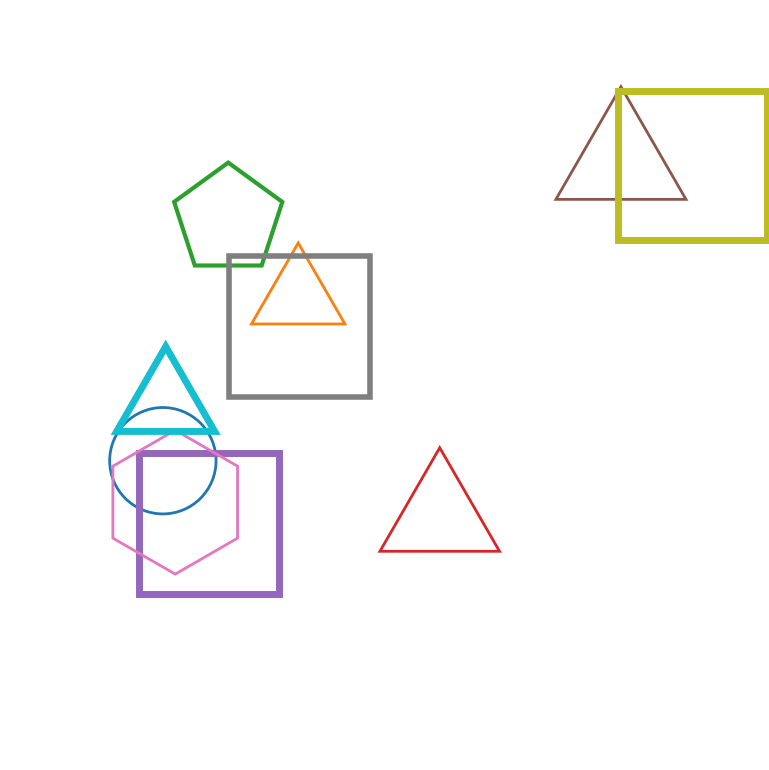[{"shape": "circle", "thickness": 1, "radius": 0.35, "center": [0.212, 0.402]}, {"shape": "triangle", "thickness": 1, "radius": 0.35, "center": [0.387, 0.614]}, {"shape": "pentagon", "thickness": 1.5, "radius": 0.37, "center": [0.296, 0.715]}, {"shape": "triangle", "thickness": 1, "radius": 0.45, "center": [0.571, 0.329]}, {"shape": "square", "thickness": 2.5, "radius": 0.46, "center": [0.271, 0.32]}, {"shape": "triangle", "thickness": 1, "radius": 0.49, "center": [0.806, 0.79]}, {"shape": "hexagon", "thickness": 1, "radius": 0.47, "center": [0.228, 0.348]}, {"shape": "square", "thickness": 2, "radius": 0.46, "center": [0.389, 0.576]}, {"shape": "square", "thickness": 2.5, "radius": 0.48, "center": [0.899, 0.785]}, {"shape": "triangle", "thickness": 2.5, "radius": 0.37, "center": [0.215, 0.476]}]